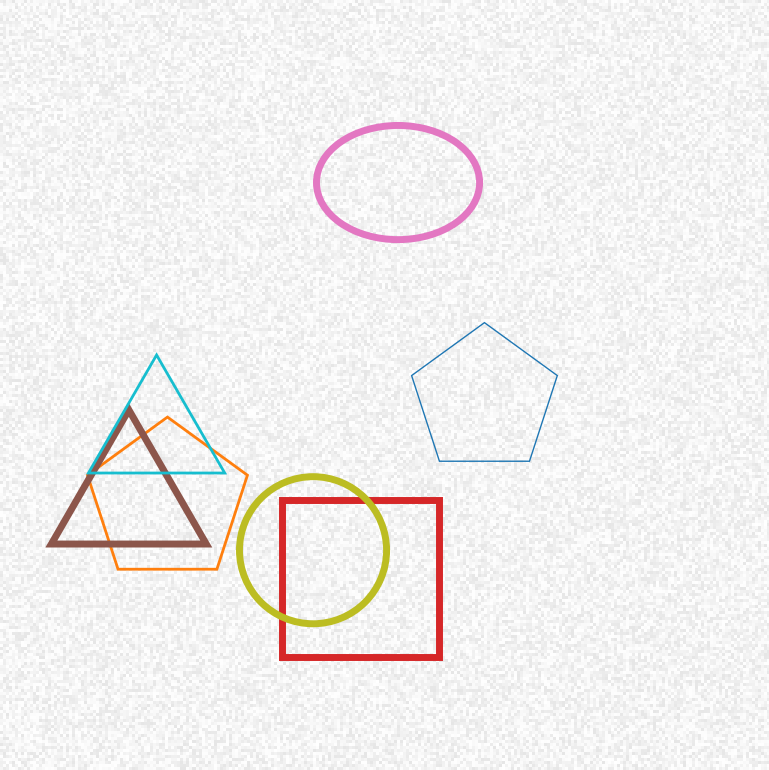[{"shape": "pentagon", "thickness": 0.5, "radius": 0.5, "center": [0.629, 0.481]}, {"shape": "pentagon", "thickness": 1, "radius": 0.55, "center": [0.217, 0.349]}, {"shape": "square", "thickness": 2.5, "radius": 0.51, "center": [0.468, 0.248]}, {"shape": "triangle", "thickness": 2.5, "radius": 0.58, "center": [0.167, 0.352]}, {"shape": "oval", "thickness": 2.5, "radius": 0.53, "center": [0.517, 0.763]}, {"shape": "circle", "thickness": 2.5, "radius": 0.48, "center": [0.407, 0.285]}, {"shape": "triangle", "thickness": 1, "radius": 0.51, "center": [0.203, 0.437]}]